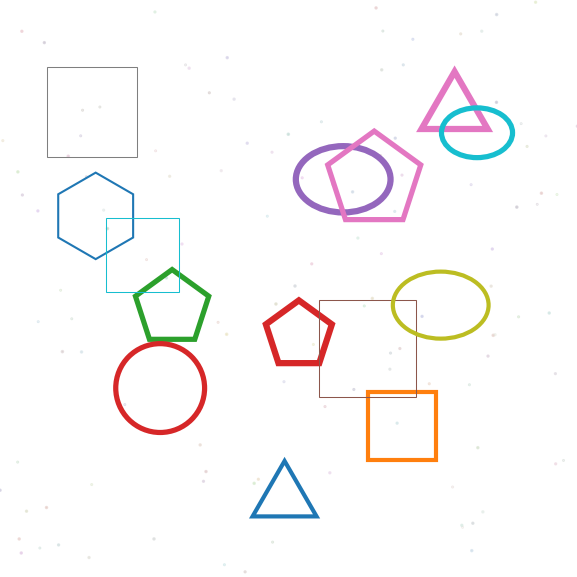[{"shape": "triangle", "thickness": 2, "radius": 0.32, "center": [0.493, 0.137]}, {"shape": "hexagon", "thickness": 1, "radius": 0.37, "center": [0.166, 0.625]}, {"shape": "square", "thickness": 2, "radius": 0.29, "center": [0.696, 0.261]}, {"shape": "pentagon", "thickness": 2.5, "radius": 0.33, "center": [0.298, 0.466]}, {"shape": "circle", "thickness": 2.5, "radius": 0.38, "center": [0.277, 0.327]}, {"shape": "pentagon", "thickness": 3, "radius": 0.3, "center": [0.518, 0.419]}, {"shape": "oval", "thickness": 3, "radius": 0.41, "center": [0.594, 0.689]}, {"shape": "square", "thickness": 0.5, "radius": 0.42, "center": [0.636, 0.395]}, {"shape": "pentagon", "thickness": 2.5, "radius": 0.42, "center": [0.648, 0.687]}, {"shape": "triangle", "thickness": 3, "radius": 0.33, "center": [0.787, 0.809]}, {"shape": "square", "thickness": 0.5, "radius": 0.39, "center": [0.16, 0.805]}, {"shape": "oval", "thickness": 2, "radius": 0.41, "center": [0.763, 0.471]}, {"shape": "square", "thickness": 0.5, "radius": 0.32, "center": [0.247, 0.557]}, {"shape": "oval", "thickness": 2.5, "radius": 0.31, "center": [0.826, 0.769]}]